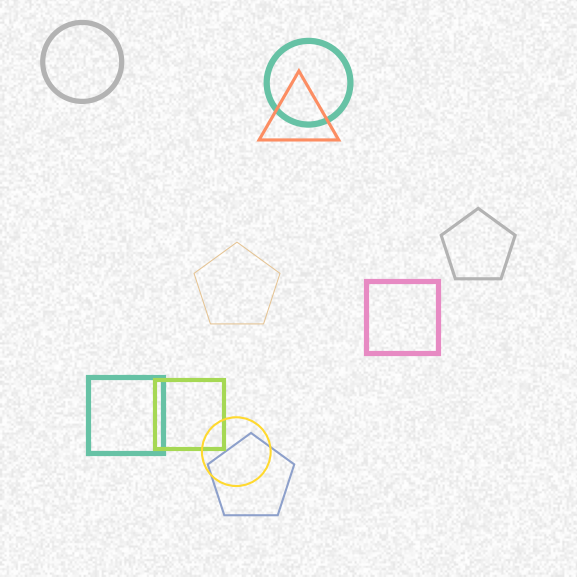[{"shape": "square", "thickness": 2.5, "radius": 0.33, "center": [0.217, 0.28]}, {"shape": "circle", "thickness": 3, "radius": 0.36, "center": [0.534, 0.856]}, {"shape": "triangle", "thickness": 1.5, "radius": 0.4, "center": [0.518, 0.797]}, {"shape": "pentagon", "thickness": 1, "radius": 0.39, "center": [0.435, 0.171]}, {"shape": "square", "thickness": 2.5, "radius": 0.31, "center": [0.697, 0.45]}, {"shape": "square", "thickness": 2, "radius": 0.3, "center": [0.328, 0.281]}, {"shape": "circle", "thickness": 1, "radius": 0.3, "center": [0.409, 0.217]}, {"shape": "pentagon", "thickness": 0.5, "radius": 0.39, "center": [0.41, 0.502]}, {"shape": "pentagon", "thickness": 1.5, "radius": 0.34, "center": [0.828, 0.571]}, {"shape": "circle", "thickness": 2.5, "radius": 0.34, "center": [0.142, 0.892]}]